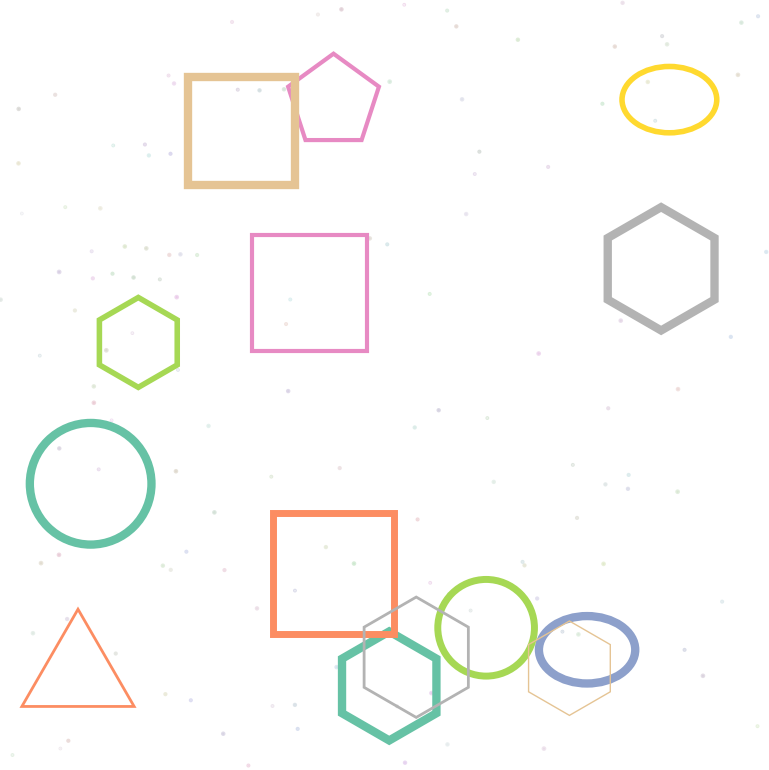[{"shape": "hexagon", "thickness": 3, "radius": 0.35, "center": [0.505, 0.109]}, {"shape": "circle", "thickness": 3, "radius": 0.39, "center": [0.118, 0.372]}, {"shape": "square", "thickness": 2.5, "radius": 0.39, "center": [0.433, 0.255]}, {"shape": "triangle", "thickness": 1, "radius": 0.42, "center": [0.101, 0.125]}, {"shape": "oval", "thickness": 3, "radius": 0.31, "center": [0.762, 0.156]}, {"shape": "square", "thickness": 1.5, "radius": 0.38, "center": [0.402, 0.619]}, {"shape": "pentagon", "thickness": 1.5, "radius": 0.31, "center": [0.433, 0.868]}, {"shape": "hexagon", "thickness": 2, "radius": 0.29, "center": [0.18, 0.555]}, {"shape": "circle", "thickness": 2.5, "radius": 0.31, "center": [0.631, 0.185]}, {"shape": "oval", "thickness": 2, "radius": 0.31, "center": [0.869, 0.871]}, {"shape": "hexagon", "thickness": 0.5, "radius": 0.31, "center": [0.74, 0.132]}, {"shape": "square", "thickness": 3, "radius": 0.35, "center": [0.313, 0.83]}, {"shape": "hexagon", "thickness": 3, "radius": 0.4, "center": [0.859, 0.651]}, {"shape": "hexagon", "thickness": 1, "radius": 0.39, "center": [0.541, 0.146]}]